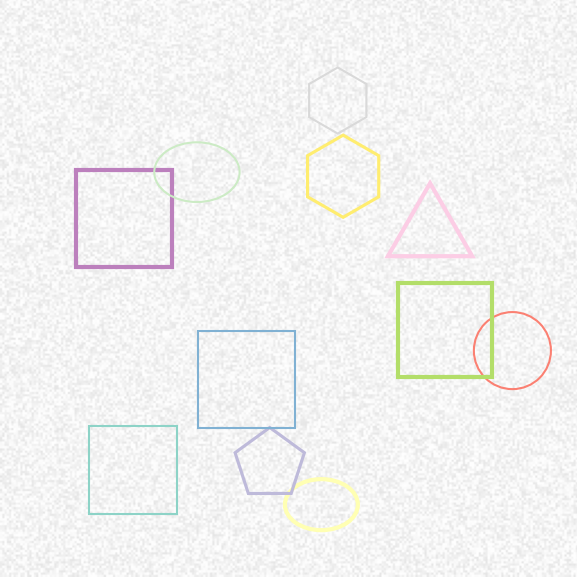[{"shape": "square", "thickness": 1, "radius": 0.38, "center": [0.23, 0.185]}, {"shape": "oval", "thickness": 2, "radius": 0.32, "center": [0.557, 0.125]}, {"shape": "pentagon", "thickness": 1.5, "radius": 0.32, "center": [0.467, 0.196]}, {"shape": "circle", "thickness": 1, "radius": 0.33, "center": [0.887, 0.392]}, {"shape": "square", "thickness": 1, "radius": 0.42, "center": [0.427, 0.342]}, {"shape": "square", "thickness": 2, "radius": 0.41, "center": [0.771, 0.428]}, {"shape": "triangle", "thickness": 2, "radius": 0.42, "center": [0.745, 0.598]}, {"shape": "hexagon", "thickness": 1, "radius": 0.29, "center": [0.585, 0.825]}, {"shape": "square", "thickness": 2, "radius": 0.42, "center": [0.215, 0.621]}, {"shape": "oval", "thickness": 1, "radius": 0.37, "center": [0.341, 0.701]}, {"shape": "hexagon", "thickness": 1.5, "radius": 0.36, "center": [0.594, 0.694]}]